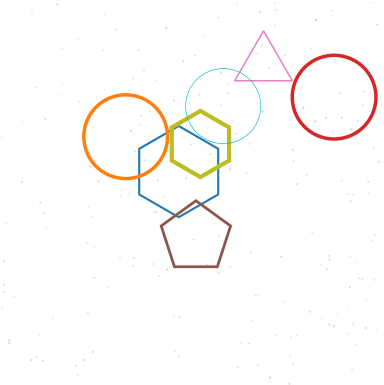[{"shape": "hexagon", "thickness": 1.5, "radius": 0.59, "center": [0.464, 0.554]}, {"shape": "circle", "thickness": 2.5, "radius": 0.54, "center": [0.326, 0.645]}, {"shape": "circle", "thickness": 2.5, "radius": 0.54, "center": [0.868, 0.748]}, {"shape": "pentagon", "thickness": 2, "radius": 0.47, "center": [0.509, 0.384]}, {"shape": "triangle", "thickness": 1, "radius": 0.43, "center": [0.684, 0.833]}, {"shape": "hexagon", "thickness": 3, "radius": 0.43, "center": [0.521, 0.626]}, {"shape": "circle", "thickness": 0.5, "radius": 0.49, "center": [0.58, 0.724]}]